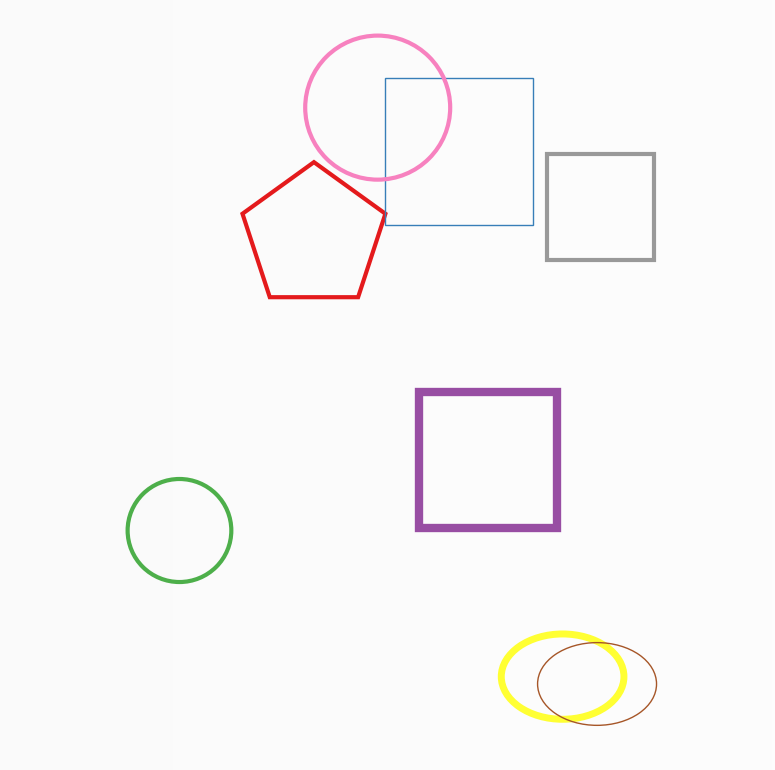[{"shape": "pentagon", "thickness": 1.5, "radius": 0.48, "center": [0.405, 0.692]}, {"shape": "square", "thickness": 0.5, "radius": 0.48, "center": [0.592, 0.803]}, {"shape": "circle", "thickness": 1.5, "radius": 0.33, "center": [0.232, 0.311]}, {"shape": "square", "thickness": 3, "radius": 0.44, "center": [0.629, 0.403]}, {"shape": "oval", "thickness": 2.5, "radius": 0.4, "center": [0.726, 0.121]}, {"shape": "oval", "thickness": 0.5, "radius": 0.38, "center": [0.77, 0.112]}, {"shape": "circle", "thickness": 1.5, "radius": 0.47, "center": [0.487, 0.86]}, {"shape": "square", "thickness": 1.5, "radius": 0.34, "center": [0.775, 0.731]}]